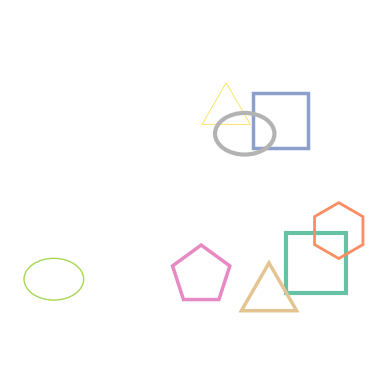[{"shape": "square", "thickness": 3, "radius": 0.39, "center": [0.821, 0.317]}, {"shape": "hexagon", "thickness": 2, "radius": 0.36, "center": [0.88, 0.401]}, {"shape": "square", "thickness": 2.5, "radius": 0.36, "center": [0.729, 0.687]}, {"shape": "pentagon", "thickness": 2.5, "radius": 0.39, "center": [0.523, 0.285]}, {"shape": "oval", "thickness": 1, "radius": 0.39, "center": [0.14, 0.275]}, {"shape": "triangle", "thickness": 0.5, "radius": 0.36, "center": [0.588, 0.713]}, {"shape": "triangle", "thickness": 2.5, "radius": 0.41, "center": [0.699, 0.234]}, {"shape": "oval", "thickness": 3, "radius": 0.39, "center": [0.636, 0.653]}]